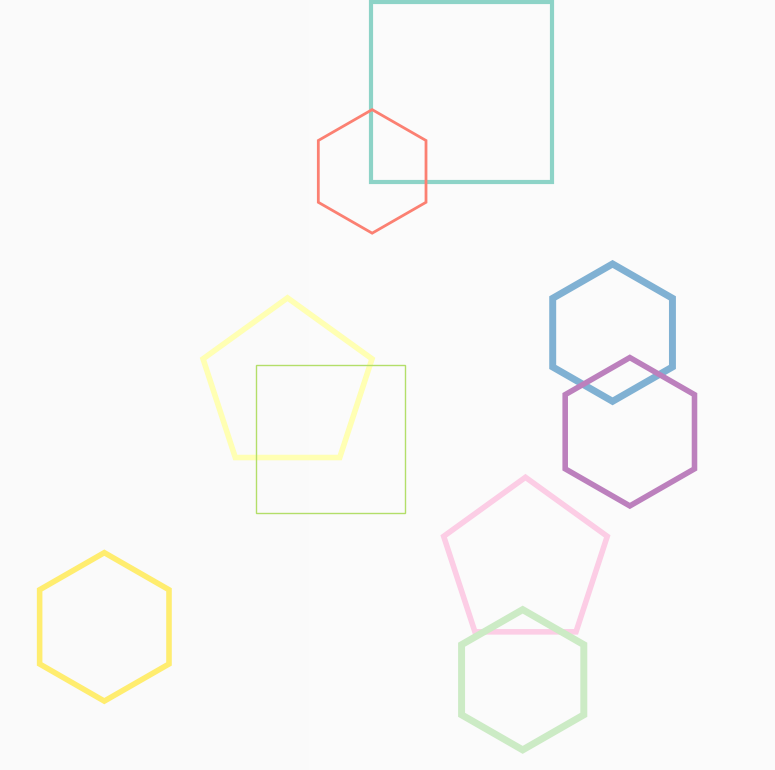[{"shape": "square", "thickness": 1.5, "radius": 0.58, "center": [0.595, 0.881]}, {"shape": "pentagon", "thickness": 2, "radius": 0.57, "center": [0.371, 0.499]}, {"shape": "hexagon", "thickness": 1, "radius": 0.4, "center": [0.48, 0.777]}, {"shape": "hexagon", "thickness": 2.5, "radius": 0.45, "center": [0.79, 0.568]}, {"shape": "square", "thickness": 0.5, "radius": 0.48, "center": [0.427, 0.43]}, {"shape": "pentagon", "thickness": 2, "radius": 0.55, "center": [0.678, 0.269]}, {"shape": "hexagon", "thickness": 2, "radius": 0.48, "center": [0.813, 0.439]}, {"shape": "hexagon", "thickness": 2.5, "radius": 0.46, "center": [0.674, 0.117]}, {"shape": "hexagon", "thickness": 2, "radius": 0.48, "center": [0.135, 0.186]}]